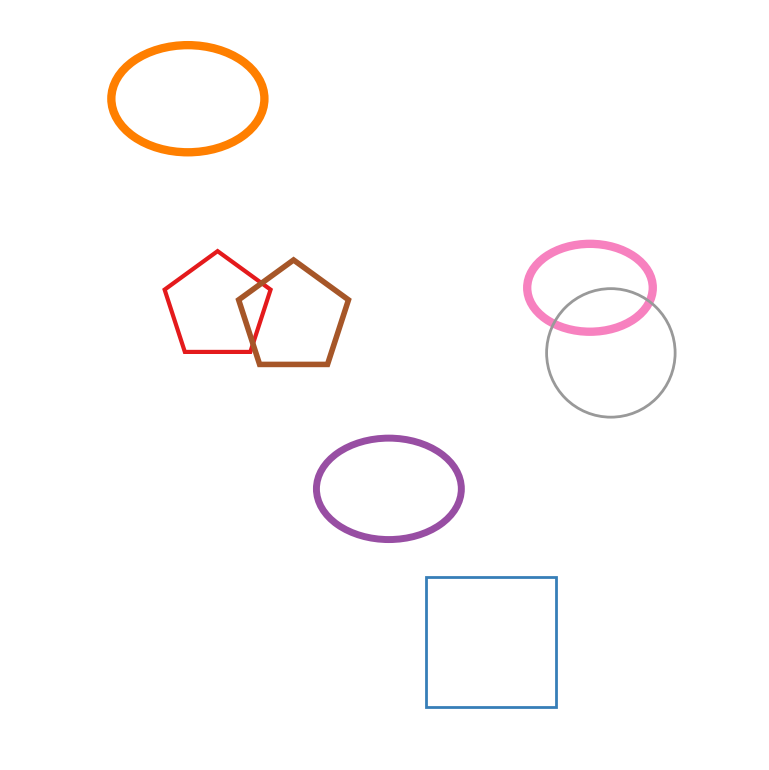[{"shape": "pentagon", "thickness": 1.5, "radius": 0.36, "center": [0.283, 0.602]}, {"shape": "square", "thickness": 1, "radius": 0.42, "center": [0.638, 0.166]}, {"shape": "oval", "thickness": 2.5, "radius": 0.47, "center": [0.505, 0.365]}, {"shape": "oval", "thickness": 3, "radius": 0.5, "center": [0.244, 0.872]}, {"shape": "pentagon", "thickness": 2, "radius": 0.37, "center": [0.381, 0.587]}, {"shape": "oval", "thickness": 3, "radius": 0.41, "center": [0.766, 0.626]}, {"shape": "circle", "thickness": 1, "radius": 0.42, "center": [0.793, 0.542]}]